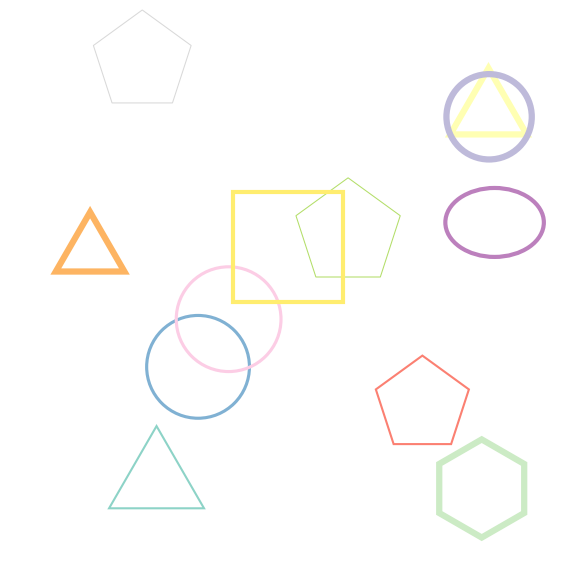[{"shape": "triangle", "thickness": 1, "radius": 0.47, "center": [0.271, 0.166]}, {"shape": "triangle", "thickness": 3, "radius": 0.38, "center": [0.846, 0.805]}, {"shape": "circle", "thickness": 3, "radius": 0.37, "center": [0.847, 0.797]}, {"shape": "pentagon", "thickness": 1, "radius": 0.42, "center": [0.731, 0.299]}, {"shape": "circle", "thickness": 1.5, "radius": 0.44, "center": [0.343, 0.364]}, {"shape": "triangle", "thickness": 3, "radius": 0.34, "center": [0.156, 0.563]}, {"shape": "pentagon", "thickness": 0.5, "radius": 0.47, "center": [0.603, 0.596]}, {"shape": "circle", "thickness": 1.5, "radius": 0.45, "center": [0.396, 0.446]}, {"shape": "pentagon", "thickness": 0.5, "radius": 0.44, "center": [0.246, 0.893]}, {"shape": "oval", "thickness": 2, "radius": 0.43, "center": [0.856, 0.614]}, {"shape": "hexagon", "thickness": 3, "radius": 0.42, "center": [0.834, 0.153]}, {"shape": "square", "thickness": 2, "radius": 0.48, "center": [0.499, 0.571]}]